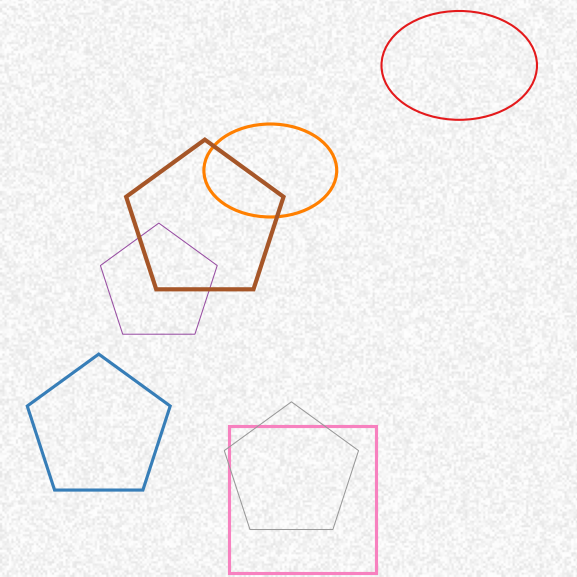[{"shape": "oval", "thickness": 1, "radius": 0.67, "center": [0.795, 0.886]}, {"shape": "pentagon", "thickness": 1.5, "radius": 0.65, "center": [0.171, 0.256]}, {"shape": "pentagon", "thickness": 0.5, "radius": 0.53, "center": [0.275, 0.506]}, {"shape": "oval", "thickness": 1.5, "radius": 0.57, "center": [0.468, 0.704]}, {"shape": "pentagon", "thickness": 2, "radius": 0.72, "center": [0.355, 0.614]}, {"shape": "square", "thickness": 1.5, "radius": 0.64, "center": [0.525, 0.134]}, {"shape": "pentagon", "thickness": 0.5, "radius": 0.61, "center": [0.505, 0.181]}]